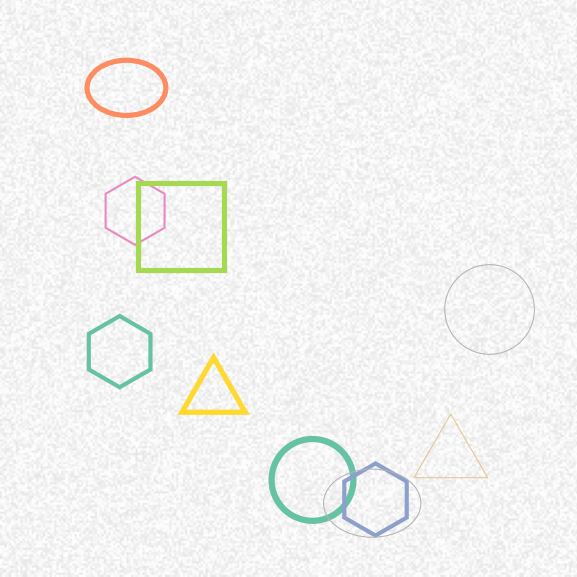[{"shape": "hexagon", "thickness": 2, "radius": 0.31, "center": [0.207, 0.39]}, {"shape": "circle", "thickness": 3, "radius": 0.35, "center": [0.541, 0.168]}, {"shape": "oval", "thickness": 2.5, "radius": 0.34, "center": [0.219, 0.847]}, {"shape": "hexagon", "thickness": 2, "radius": 0.31, "center": [0.65, 0.134]}, {"shape": "hexagon", "thickness": 1, "radius": 0.29, "center": [0.234, 0.634]}, {"shape": "square", "thickness": 2.5, "radius": 0.37, "center": [0.313, 0.607]}, {"shape": "triangle", "thickness": 2.5, "radius": 0.32, "center": [0.37, 0.317]}, {"shape": "triangle", "thickness": 0.5, "radius": 0.37, "center": [0.781, 0.209]}, {"shape": "oval", "thickness": 0.5, "radius": 0.42, "center": [0.645, 0.128]}, {"shape": "circle", "thickness": 0.5, "radius": 0.39, "center": [0.848, 0.463]}]